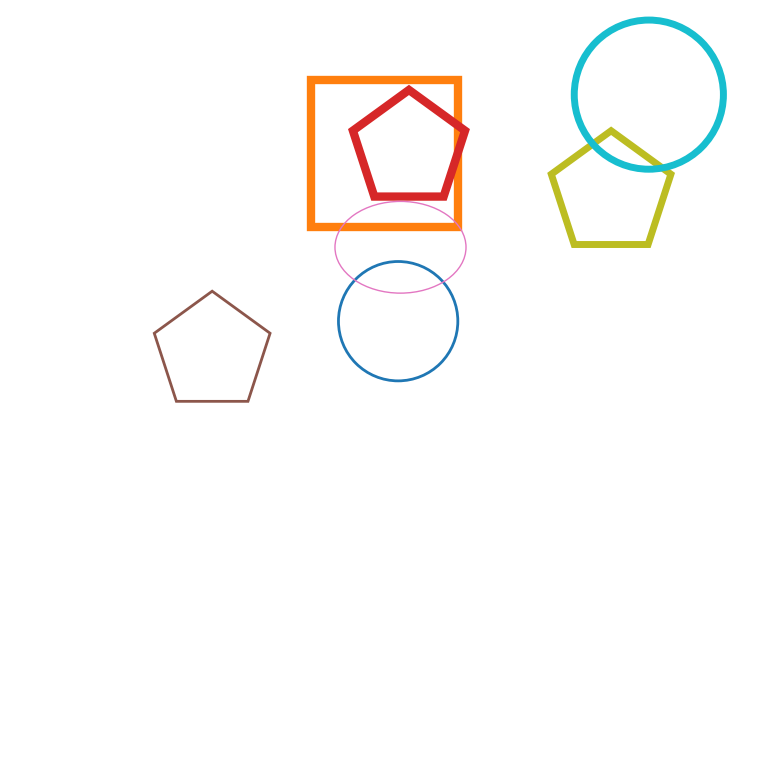[{"shape": "circle", "thickness": 1, "radius": 0.39, "center": [0.517, 0.583]}, {"shape": "square", "thickness": 3, "radius": 0.48, "center": [0.499, 0.801]}, {"shape": "pentagon", "thickness": 3, "radius": 0.38, "center": [0.531, 0.807]}, {"shape": "pentagon", "thickness": 1, "radius": 0.4, "center": [0.276, 0.543]}, {"shape": "oval", "thickness": 0.5, "radius": 0.43, "center": [0.52, 0.679]}, {"shape": "pentagon", "thickness": 2.5, "radius": 0.41, "center": [0.794, 0.749]}, {"shape": "circle", "thickness": 2.5, "radius": 0.48, "center": [0.843, 0.877]}]